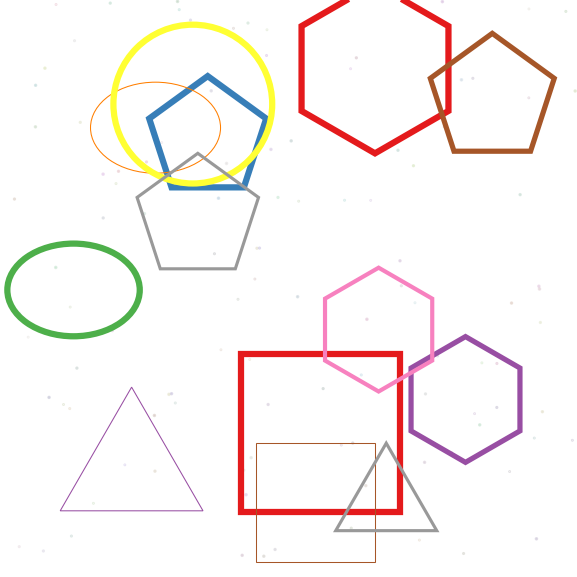[{"shape": "hexagon", "thickness": 3, "radius": 0.73, "center": [0.649, 0.88]}, {"shape": "square", "thickness": 3, "radius": 0.69, "center": [0.556, 0.249]}, {"shape": "pentagon", "thickness": 3, "radius": 0.53, "center": [0.36, 0.761]}, {"shape": "oval", "thickness": 3, "radius": 0.57, "center": [0.127, 0.497]}, {"shape": "hexagon", "thickness": 2.5, "radius": 0.54, "center": [0.806, 0.307]}, {"shape": "triangle", "thickness": 0.5, "radius": 0.71, "center": [0.228, 0.186]}, {"shape": "oval", "thickness": 0.5, "radius": 0.56, "center": [0.269, 0.778]}, {"shape": "circle", "thickness": 3, "radius": 0.69, "center": [0.334, 0.819]}, {"shape": "pentagon", "thickness": 2.5, "radius": 0.56, "center": [0.852, 0.829]}, {"shape": "square", "thickness": 0.5, "radius": 0.52, "center": [0.547, 0.129]}, {"shape": "hexagon", "thickness": 2, "radius": 0.54, "center": [0.656, 0.428]}, {"shape": "pentagon", "thickness": 1.5, "radius": 0.55, "center": [0.343, 0.623]}, {"shape": "triangle", "thickness": 1.5, "radius": 0.5, "center": [0.669, 0.131]}]